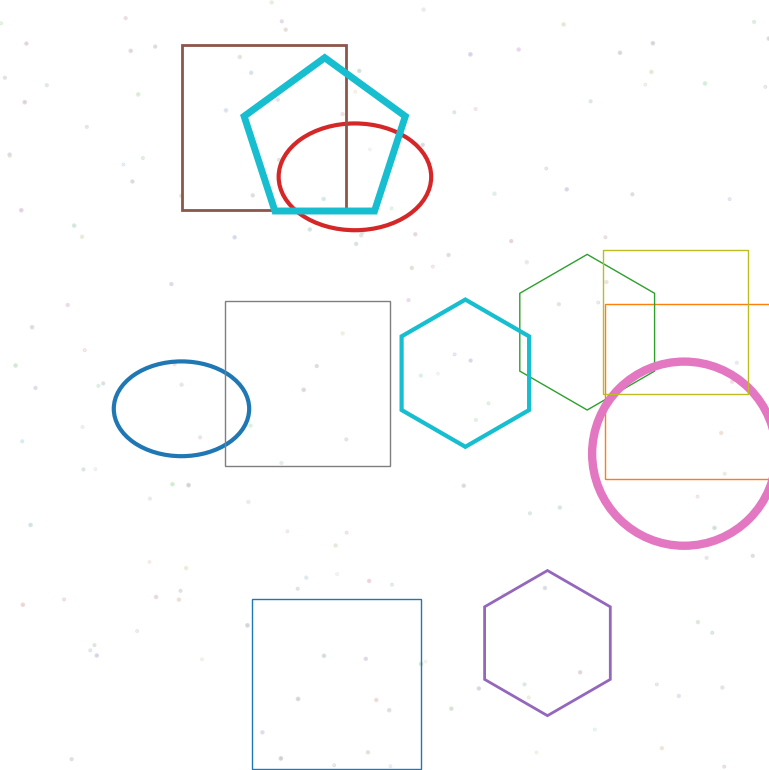[{"shape": "square", "thickness": 0.5, "radius": 0.55, "center": [0.437, 0.112]}, {"shape": "oval", "thickness": 1.5, "radius": 0.44, "center": [0.236, 0.469]}, {"shape": "square", "thickness": 0.5, "radius": 0.57, "center": [0.9, 0.492]}, {"shape": "hexagon", "thickness": 0.5, "radius": 0.51, "center": [0.763, 0.569]}, {"shape": "oval", "thickness": 1.5, "radius": 0.5, "center": [0.461, 0.77]}, {"shape": "hexagon", "thickness": 1, "radius": 0.47, "center": [0.711, 0.165]}, {"shape": "square", "thickness": 1, "radius": 0.53, "center": [0.343, 0.834]}, {"shape": "circle", "thickness": 3, "radius": 0.6, "center": [0.889, 0.411]}, {"shape": "square", "thickness": 0.5, "radius": 0.54, "center": [0.399, 0.502]}, {"shape": "square", "thickness": 0.5, "radius": 0.47, "center": [0.877, 0.582]}, {"shape": "hexagon", "thickness": 1.5, "radius": 0.48, "center": [0.604, 0.515]}, {"shape": "pentagon", "thickness": 2.5, "radius": 0.55, "center": [0.422, 0.815]}]